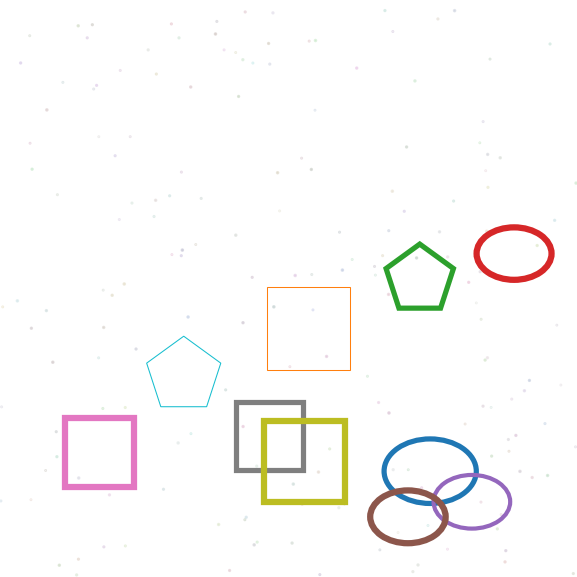[{"shape": "oval", "thickness": 2.5, "radius": 0.4, "center": [0.745, 0.183]}, {"shape": "square", "thickness": 0.5, "radius": 0.36, "center": [0.535, 0.43]}, {"shape": "pentagon", "thickness": 2.5, "radius": 0.31, "center": [0.727, 0.515]}, {"shape": "oval", "thickness": 3, "radius": 0.32, "center": [0.89, 0.56]}, {"shape": "oval", "thickness": 2, "radius": 0.33, "center": [0.817, 0.13]}, {"shape": "oval", "thickness": 3, "radius": 0.33, "center": [0.706, 0.104]}, {"shape": "square", "thickness": 3, "radius": 0.3, "center": [0.173, 0.216]}, {"shape": "square", "thickness": 2.5, "radius": 0.29, "center": [0.467, 0.244]}, {"shape": "square", "thickness": 3, "radius": 0.35, "center": [0.527, 0.2]}, {"shape": "pentagon", "thickness": 0.5, "radius": 0.34, "center": [0.318, 0.349]}]